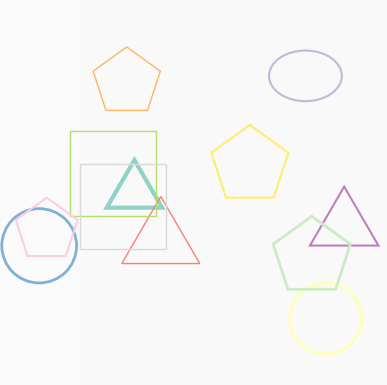[{"shape": "triangle", "thickness": 3, "radius": 0.41, "center": [0.347, 0.502]}, {"shape": "circle", "thickness": 2, "radius": 0.46, "center": [0.841, 0.173]}, {"shape": "oval", "thickness": 1.5, "radius": 0.47, "center": [0.788, 0.803]}, {"shape": "triangle", "thickness": 1, "radius": 0.58, "center": [0.415, 0.374]}, {"shape": "circle", "thickness": 2, "radius": 0.48, "center": [0.101, 0.362]}, {"shape": "pentagon", "thickness": 1, "radius": 0.46, "center": [0.327, 0.787]}, {"shape": "square", "thickness": 1, "radius": 0.55, "center": [0.292, 0.549]}, {"shape": "pentagon", "thickness": 1.5, "radius": 0.42, "center": [0.12, 0.403]}, {"shape": "square", "thickness": 1, "radius": 0.55, "center": [0.317, 0.464]}, {"shape": "triangle", "thickness": 1.5, "radius": 0.51, "center": [0.888, 0.413]}, {"shape": "pentagon", "thickness": 2, "radius": 0.52, "center": [0.805, 0.333]}, {"shape": "pentagon", "thickness": 1.5, "radius": 0.52, "center": [0.645, 0.571]}]